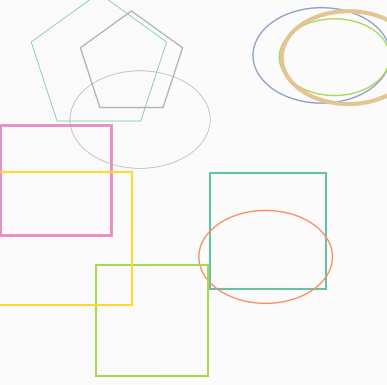[{"shape": "pentagon", "thickness": 0.5, "radius": 0.92, "center": [0.255, 0.834]}, {"shape": "square", "thickness": 1.5, "radius": 0.75, "center": [0.692, 0.4]}, {"shape": "oval", "thickness": 1, "radius": 0.86, "center": [0.686, 0.333]}, {"shape": "oval", "thickness": 1, "radius": 0.89, "center": [0.83, 0.856]}, {"shape": "square", "thickness": 2, "radius": 0.72, "center": [0.143, 0.532]}, {"shape": "square", "thickness": 1.5, "radius": 0.72, "center": [0.393, 0.168]}, {"shape": "oval", "thickness": 1, "radius": 0.71, "center": [0.863, 0.852]}, {"shape": "square", "thickness": 1.5, "radius": 0.87, "center": [0.166, 0.381]}, {"shape": "oval", "thickness": 3, "radius": 0.86, "center": [0.899, 0.85]}, {"shape": "pentagon", "thickness": 1, "radius": 0.69, "center": [0.339, 0.833]}, {"shape": "oval", "thickness": 0.5, "radius": 0.9, "center": [0.362, 0.689]}]